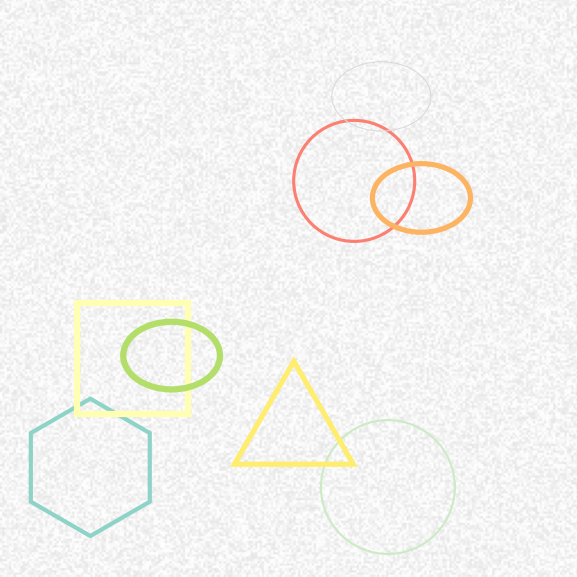[{"shape": "hexagon", "thickness": 2, "radius": 0.59, "center": [0.156, 0.19]}, {"shape": "square", "thickness": 3, "radius": 0.48, "center": [0.23, 0.378]}, {"shape": "circle", "thickness": 1.5, "radius": 0.52, "center": [0.613, 0.686]}, {"shape": "oval", "thickness": 2.5, "radius": 0.42, "center": [0.73, 0.656]}, {"shape": "oval", "thickness": 3, "radius": 0.42, "center": [0.297, 0.383]}, {"shape": "oval", "thickness": 0.5, "radius": 0.43, "center": [0.66, 0.832]}, {"shape": "circle", "thickness": 1, "radius": 0.58, "center": [0.672, 0.156]}, {"shape": "triangle", "thickness": 2.5, "radius": 0.59, "center": [0.509, 0.255]}]